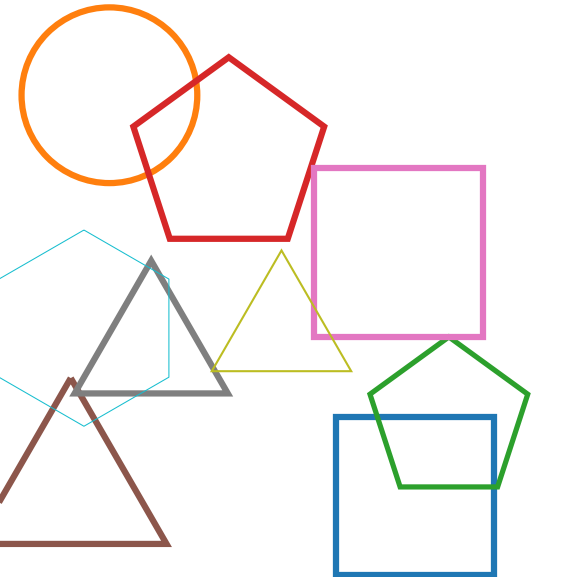[{"shape": "square", "thickness": 3, "radius": 0.69, "center": [0.719, 0.14]}, {"shape": "circle", "thickness": 3, "radius": 0.76, "center": [0.189, 0.834]}, {"shape": "pentagon", "thickness": 2.5, "radius": 0.72, "center": [0.777, 0.272]}, {"shape": "pentagon", "thickness": 3, "radius": 0.87, "center": [0.396, 0.726]}, {"shape": "triangle", "thickness": 3, "radius": 0.96, "center": [0.123, 0.153]}, {"shape": "square", "thickness": 3, "radius": 0.73, "center": [0.69, 0.562]}, {"shape": "triangle", "thickness": 3, "radius": 0.77, "center": [0.262, 0.394]}, {"shape": "triangle", "thickness": 1, "radius": 0.7, "center": [0.487, 0.426]}, {"shape": "hexagon", "thickness": 0.5, "radius": 0.85, "center": [0.145, 0.431]}]